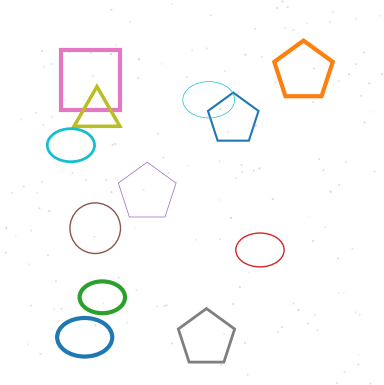[{"shape": "oval", "thickness": 3, "radius": 0.36, "center": [0.22, 0.124]}, {"shape": "pentagon", "thickness": 1.5, "radius": 0.35, "center": [0.606, 0.69]}, {"shape": "pentagon", "thickness": 3, "radius": 0.4, "center": [0.788, 0.815]}, {"shape": "oval", "thickness": 3, "radius": 0.29, "center": [0.266, 0.228]}, {"shape": "oval", "thickness": 1, "radius": 0.31, "center": [0.675, 0.351]}, {"shape": "pentagon", "thickness": 0.5, "radius": 0.39, "center": [0.382, 0.5]}, {"shape": "circle", "thickness": 1, "radius": 0.33, "center": [0.247, 0.407]}, {"shape": "square", "thickness": 3, "radius": 0.39, "center": [0.235, 0.792]}, {"shape": "pentagon", "thickness": 2, "radius": 0.38, "center": [0.536, 0.122]}, {"shape": "triangle", "thickness": 2.5, "radius": 0.34, "center": [0.252, 0.706]}, {"shape": "oval", "thickness": 2, "radius": 0.31, "center": [0.184, 0.623]}, {"shape": "oval", "thickness": 0.5, "radius": 0.34, "center": [0.542, 0.741]}]